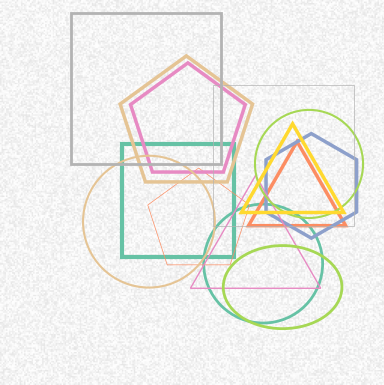[{"shape": "square", "thickness": 3, "radius": 0.73, "center": [0.462, 0.48]}, {"shape": "circle", "thickness": 2, "radius": 0.77, "center": [0.684, 0.315]}, {"shape": "triangle", "thickness": 2.5, "radius": 0.73, "center": [0.772, 0.487]}, {"shape": "pentagon", "thickness": 0.5, "radius": 0.69, "center": [0.516, 0.425]}, {"shape": "hexagon", "thickness": 2.5, "radius": 0.68, "center": [0.809, 0.517]}, {"shape": "triangle", "thickness": 1, "radius": 0.98, "center": [0.664, 0.349]}, {"shape": "pentagon", "thickness": 2.5, "radius": 0.78, "center": [0.488, 0.68]}, {"shape": "circle", "thickness": 1.5, "radius": 0.7, "center": [0.803, 0.574]}, {"shape": "oval", "thickness": 2, "radius": 0.77, "center": [0.734, 0.254]}, {"shape": "triangle", "thickness": 2.5, "radius": 0.77, "center": [0.76, 0.525]}, {"shape": "pentagon", "thickness": 2.5, "radius": 0.9, "center": [0.484, 0.674]}, {"shape": "circle", "thickness": 1.5, "radius": 0.86, "center": [0.387, 0.424]}, {"shape": "square", "thickness": 0.5, "radius": 0.92, "center": [0.737, 0.595]}, {"shape": "square", "thickness": 2, "radius": 0.98, "center": [0.379, 0.77]}]